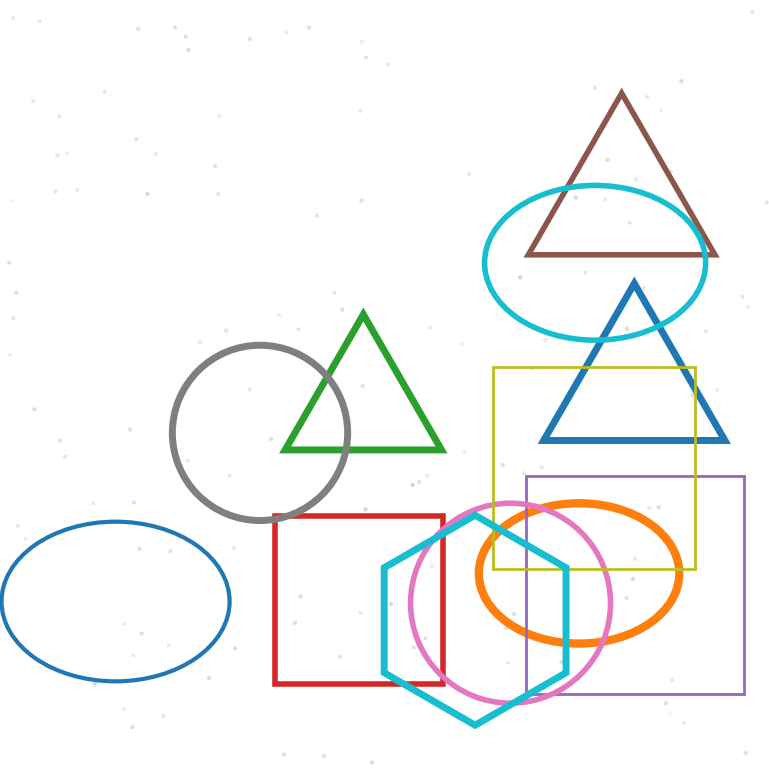[{"shape": "oval", "thickness": 1.5, "radius": 0.74, "center": [0.15, 0.219]}, {"shape": "triangle", "thickness": 2.5, "radius": 0.68, "center": [0.824, 0.496]}, {"shape": "oval", "thickness": 3, "radius": 0.65, "center": [0.752, 0.255]}, {"shape": "triangle", "thickness": 2.5, "radius": 0.59, "center": [0.472, 0.474]}, {"shape": "square", "thickness": 2, "radius": 0.55, "center": [0.466, 0.221]}, {"shape": "square", "thickness": 1, "radius": 0.71, "center": [0.825, 0.241]}, {"shape": "triangle", "thickness": 2, "radius": 0.7, "center": [0.807, 0.739]}, {"shape": "circle", "thickness": 2, "radius": 0.65, "center": [0.663, 0.217]}, {"shape": "circle", "thickness": 2.5, "radius": 0.57, "center": [0.338, 0.438]}, {"shape": "square", "thickness": 1, "radius": 0.66, "center": [0.771, 0.392]}, {"shape": "hexagon", "thickness": 2.5, "radius": 0.68, "center": [0.617, 0.195]}, {"shape": "oval", "thickness": 2, "radius": 0.72, "center": [0.773, 0.659]}]